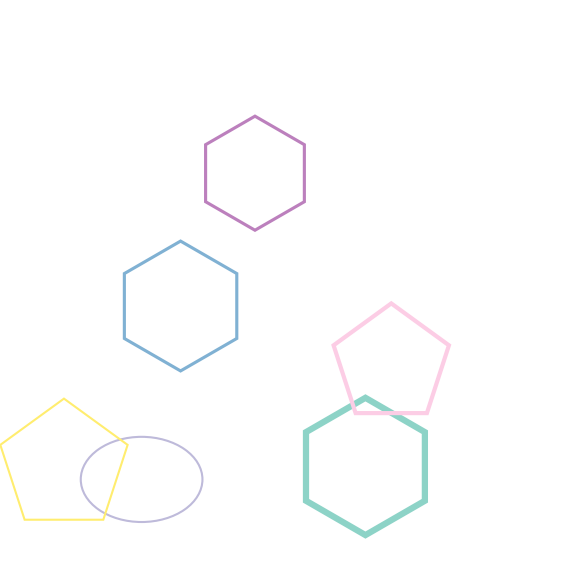[{"shape": "hexagon", "thickness": 3, "radius": 0.59, "center": [0.633, 0.191]}, {"shape": "oval", "thickness": 1, "radius": 0.53, "center": [0.245, 0.169]}, {"shape": "hexagon", "thickness": 1.5, "radius": 0.56, "center": [0.313, 0.469]}, {"shape": "pentagon", "thickness": 2, "radius": 0.53, "center": [0.678, 0.369]}, {"shape": "hexagon", "thickness": 1.5, "radius": 0.49, "center": [0.442, 0.699]}, {"shape": "pentagon", "thickness": 1, "radius": 0.58, "center": [0.111, 0.193]}]